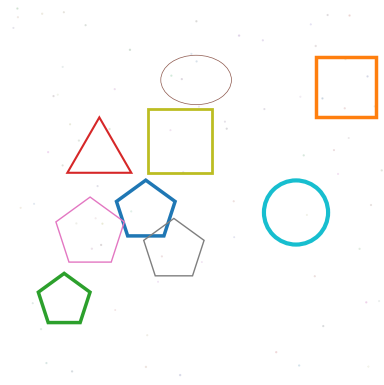[{"shape": "pentagon", "thickness": 2.5, "radius": 0.4, "center": [0.379, 0.452]}, {"shape": "square", "thickness": 2.5, "radius": 0.39, "center": [0.899, 0.775]}, {"shape": "pentagon", "thickness": 2.5, "radius": 0.35, "center": [0.167, 0.219]}, {"shape": "triangle", "thickness": 1.5, "radius": 0.48, "center": [0.258, 0.599]}, {"shape": "oval", "thickness": 0.5, "radius": 0.46, "center": [0.509, 0.792]}, {"shape": "pentagon", "thickness": 1, "radius": 0.47, "center": [0.234, 0.395]}, {"shape": "pentagon", "thickness": 1, "radius": 0.41, "center": [0.452, 0.35]}, {"shape": "square", "thickness": 2, "radius": 0.42, "center": [0.467, 0.634]}, {"shape": "circle", "thickness": 3, "radius": 0.42, "center": [0.769, 0.448]}]